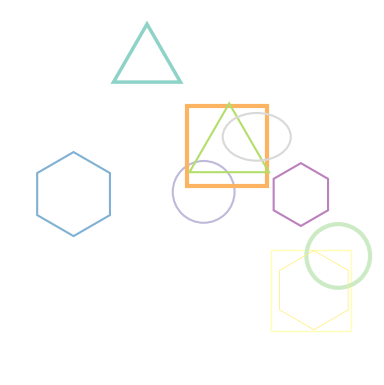[{"shape": "triangle", "thickness": 2.5, "radius": 0.5, "center": [0.382, 0.837]}, {"shape": "square", "thickness": 1, "radius": 0.52, "center": [0.807, 0.246]}, {"shape": "circle", "thickness": 1.5, "radius": 0.4, "center": [0.529, 0.502]}, {"shape": "hexagon", "thickness": 1.5, "radius": 0.55, "center": [0.191, 0.496]}, {"shape": "square", "thickness": 3, "radius": 0.52, "center": [0.589, 0.621]}, {"shape": "triangle", "thickness": 1.5, "radius": 0.6, "center": [0.595, 0.612]}, {"shape": "oval", "thickness": 1.5, "radius": 0.44, "center": [0.667, 0.645]}, {"shape": "hexagon", "thickness": 1.5, "radius": 0.41, "center": [0.781, 0.495]}, {"shape": "circle", "thickness": 3, "radius": 0.41, "center": [0.879, 0.335]}, {"shape": "hexagon", "thickness": 0.5, "radius": 0.51, "center": [0.815, 0.246]}]